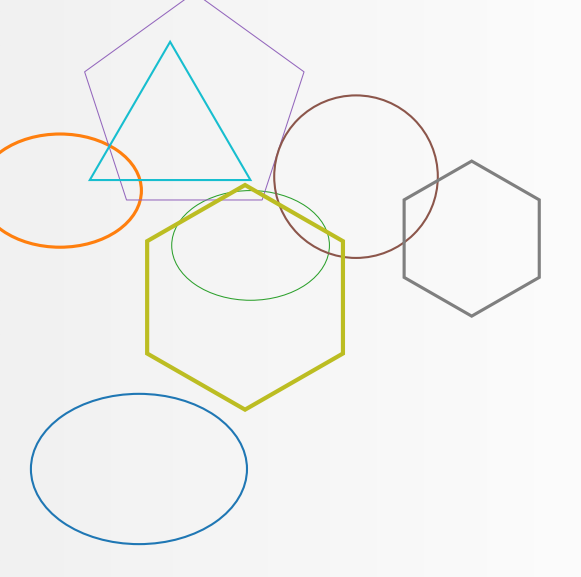[{"shape": "oval", "thickness": 1, "radius": 0.93, "center": [0.239, 0.187]}, {"shape": "oval", "thickness": 1.5, "radius": 0.7, "center": [0.103, 0.669]}, {"shape": "oval", "thickness": 0.5, "radius": 0.68, "center": [0.431, 0.574]}, {"shape": "pentagon", "thickness": 0.5, "radius": 0.99, "center": [0.334, 0.813]}, {"shape": "circle", "thickness": 1, "radius": 0.7, "center": [0.612, 0.693]}, {"shape": "hexagon", "thickness": 1.5, "radius": 0.67, "center": [0.812, 0.586]}, {"shape": "hexagon", "thickness": 2, "radius": 0.97, "center": [0.422, 0.484]}, {"shape": "triangle", "thickness": 1, "radius": 0.8, "center": [0.293, 0.767]}]